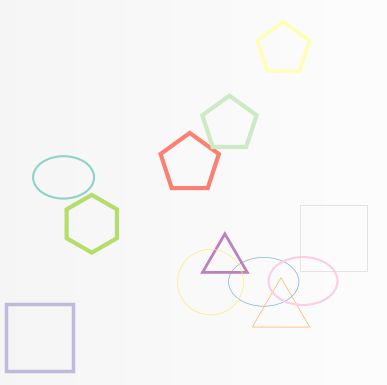[{"shape": "oval", "thickness": 1.5, "radius": 0.39, "center": [0.164, 0.539]}, {"shape": "pentagon", "thickness": 2.5, "radius": 0.35, "center": [0.731, 0.872]}, {"shape": "square", "thickness": 2.5, "radius": 0.43, "center": [0.102, 0.124]}, {"shape": "pentagon", "thickness": 3, "radius": 0.4, "center": [0.49, 0.576]}, {"shape": "oval", "thickness": 0.5, "radius": 0.45, "center": [0.681, 0.268]}, {"shape": "triangle", "thickness": 0.5, "radius": 0.43, "center": [0.725, 0.193]}, {"shape": "hexagon", "thickness": 3, "radius": 0.37, "center": [0.237, 0.419]}, {"shape": "oval", "thickness": 1.5, "radius": 0.44, "center": [0.782, 0.27]}, {"shape": "square", "thickness": 0.5, "radius": 0.43, "center": [0.861, 0.382]}, {"shape": "triangle", "thickness": 2, "radius": 0.33, "center": [0.58, 0.326]}, {"shape": "pentagon", "thickness": 3, "radius": 0.37, "center": [0.592, 0.678]}, {"shape": "circle", "thickness": 0.5, "radius": 0.43, "center": [0.543, 0.267]}]